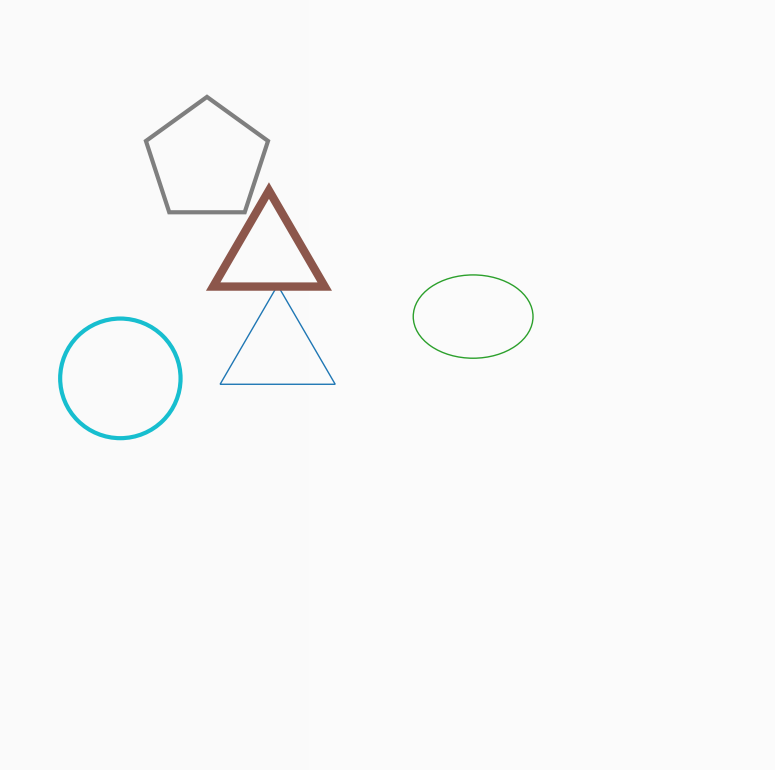[{"shape": "triangle", "thickness": 0.5, "radius": 0.43, "center": [0.358, 0.544]}, {"shape": "oval", "thickness": 0.5, "radius": 0.39, "center": [0.61, 0.589]}, {"shape": "triangle", "thickness": 3, "radius": 0.42, "center": [0.347, 0.669]}, {"shape": "pentagon", "thickness": 1.5, "radius": 0.41, "center": [0.267, 0.791]}, {"shape": "circle", "thickness": 1.5, "radius": 0.39, "center": [0.155, 0.509]}]